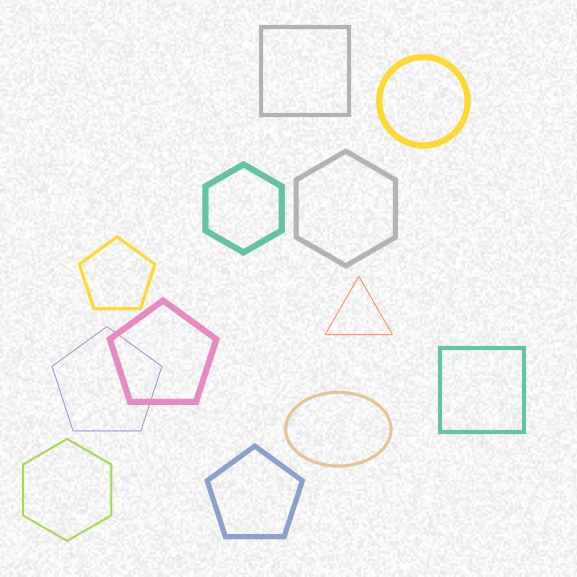[{"shape": "hexagon", "thickness": 3, "radius": 0.38, "center": [0.422, 0.638]}, {"shape": "square", "thickness": 2, "radius": 0.36, "center": [0.835, 0.324]}, {"shape": "triangle", "thickness": 0.5, "radius": 0.34, "center": [0.621, 0.453]}, {"shape": "pentagon", "thickness": 0.5, "radius": 0.5, "center": [0.185, 0.334]}, {"shape": "pentagon", "thickness": 2.5, "radius": 0.43, "center": [0.441, 0.14]}, {"shape": "pentagon", "thickness": 3, "radius": 0.49, "center": [0.282, 0.382]}, {"shape": "hexagon", "thickness": 1, "radius": 0.44, "center": [0.116, 0.151]}, {"shape": "circle", "thickness": 3, "radius": 0.38, "center": [0.733, 0.824]}, {"shape": "pentagon", "thickness": 1.5, "radius": 0.34, "center": [0.203, 0.52]}, {"shape": "oval", "thickness": 1.5, "radius": 0.46, "center": [0.586, 0.256]}, {"shape": "square", "thickness": 2, "radius": 0.38, "center": [0.529, 0.876]}, {"shape": "hexagon", "thickness": 2.5, "radius": 0.5, "center": [0.599, 0.638]}]